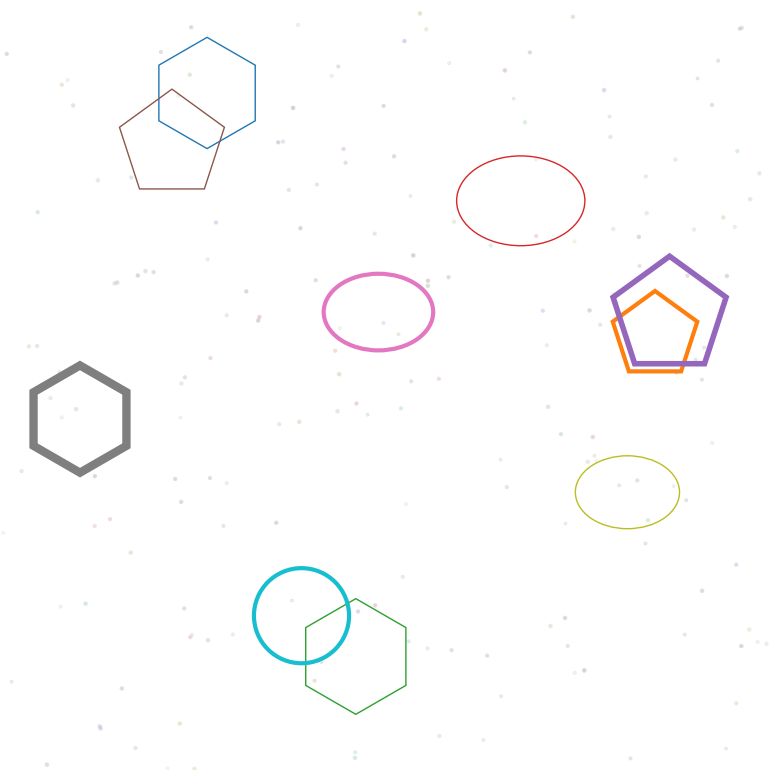[{"shape": "hexagon", "thickness": 0.5, "radius": 0.36, "center": [0.269, 0.879]}, {"shape": "pentagon", "thickness": 1.5, "radius": 0.29, "center": [0.851, 0.564]}, {"shape": "hexagon", "thickness": 0.5, "radius": 0.38, "center": [0.462, 0.147]}, {"shape": "oval", "thickness": 0.5, "radius": 0.42, "center": [0.676, 0.739]}, {"shape": "pentagon", "thickness": 2, "radius": 0.39, "center": [0.87, 0.59]}, {"shape": "pentagon", "thickness": 0.5, "radius": 0.36, "center": [0.223, 0.813]}, {"shape": "oval", "thickness": 1.5, "radius": 0.36, "center": [0.491, 0.595]}, {"shape": "hexagon", "thickness": 3, "radius": 0.35, "center": [0.104, 0.456]}, {"shape": "oval", "thickness": 0.5, "radius": 0.34, "center": [0.815, 0.361]}, {"shape": "circle", "thickness": 1.5, "radius": 0.31, "center": [0.392, 0.2]}]